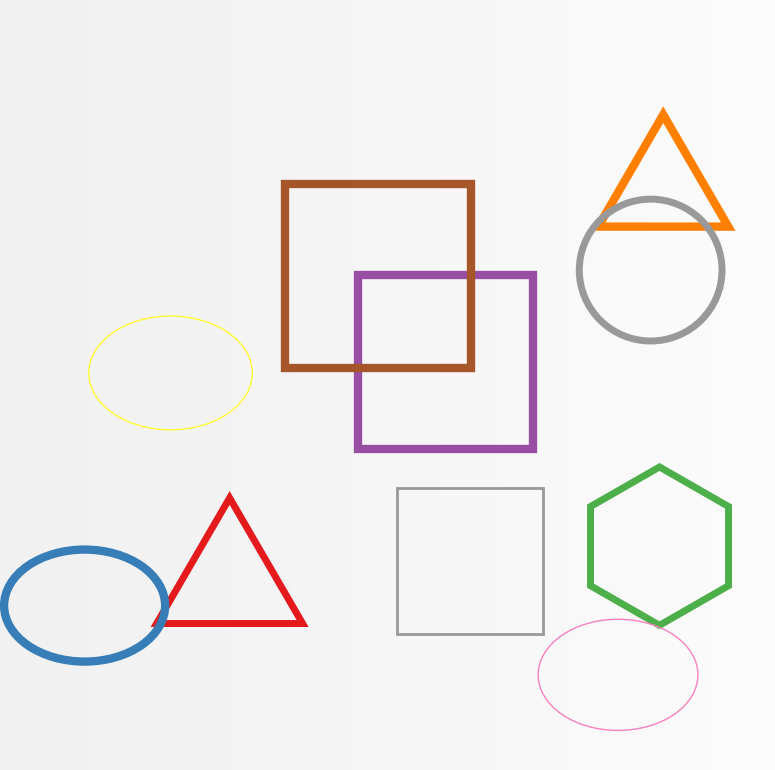[{"shape": "triangle", "thickness": 2.5, "radius": 0.54, "center": [0.296, 0.245]}, {"shape": "oval", "thickness": 3, "radius": 0.52, "center": [0.109, 0.214]}, {"shape": "hexagon", "thickness": 2.5, "radius": 0.51, "center": [0.851, 0.291]}, {"shape": "square", "thickness": 3, "radius": 0.56, "center": [0.575, 0.53]}, {"shape": "triangle", "thickness": 3, "radius": 0.48, "center": [0.856, 0.754]}, {"shape": "oval", "thickness": 0.5, "radius": 0.53, "center": [0.22, 0.516]}, {"shape": "square", "thickness": 3, "radius": 0.6, "center": [0.488, 0.642]}, {"shape": "oval", "thickness": 0.5, "radius": 0.52, "center": [0.797, 0.124]}, {"shape": "circle", "thickness": 2.5, "radius": 0.46, "center": [0.84, 0.649]}, {"shape": "square", "thickness": 1, "radius": 0.47, "center": [0.607, 0.271]}]